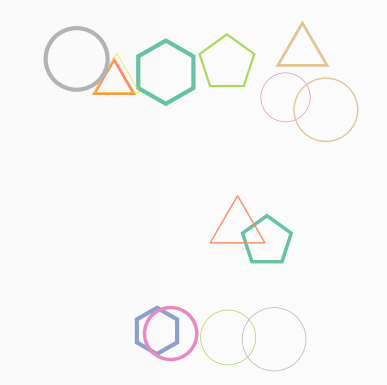[{"shape": "hexagon", "thickness": 3, "radius": 0.41, "center": [0.428, 0.812]}, {"shape": "pentagon", "thickness": 2.5, "radius": 0.33, "center": [0.689, 0.374]}, {"shape": "triangle", "thickness": 2, "radius": 0.29, "center": [0.294, 0.786]}, {"shape": "triangle", "thickness": 1, "radius": 0.41, "center": [0.613, 0.41]}, {"shape": "hexagon", "thickness": 3, "radius": 0.3, "center": [0.405, 0.141]}, {"shape": "circle", "thickness": 0.5, "radius": 0.32, "center": [0.737, 0.747]}, {"shape": "circle", "thickness": 2.5, "radius": 0.34, "center": [0.44, 0.134]}, {"shape": "pentagon", "thickness": 1.5, "radius": 0.37, "center": [0.586, 0.837]}, {"shape": "circle", "thickness": 0.5, "radius": 0.36, "center": [0.589, 0.123]}, {"shape": "triangle", "thickness": 0.5, "radius": 0.34, "center": [0.301, 0.794]}, {"shape": "triangle", "thickness": 2, "radius": 0.37, "center": [0.78, 0.867]}, {"shape": "circle", "thickness": 1, "radius": 0.41, "center": [0.841, 0.715]}, {"shape": "circle", "thickness": 0.5, "radius": 0.41, "center": [0.707, 0.119]}, {"shape": "circle", "thickness": 3, "radius": 0.4, "center": [0.198, 0.847]}]